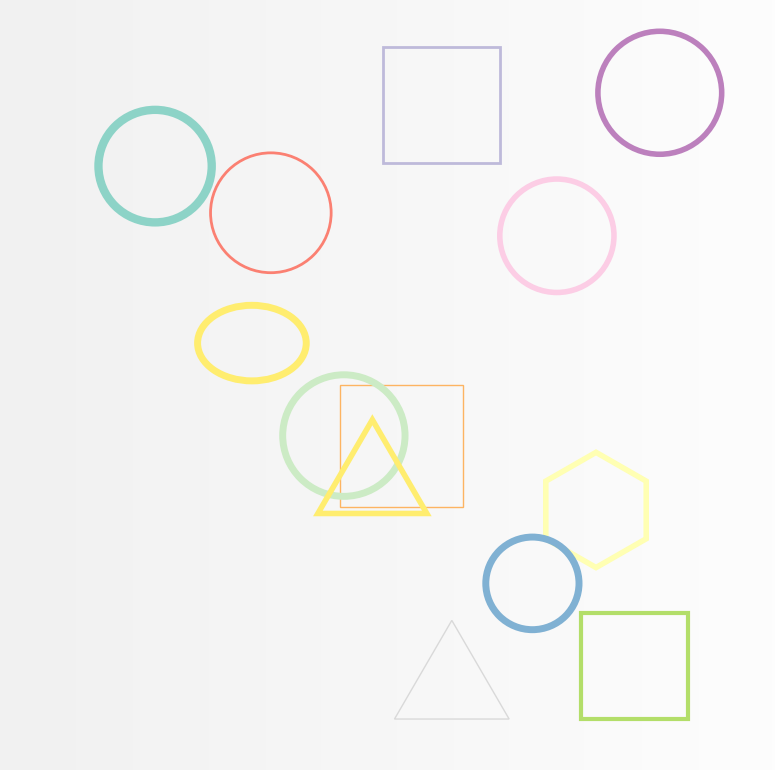[{"shape": "circle", "thickness": 3, "radius": 0.37, "center": [0.2, 0.784]}, {"shape": "hexagon", "thickness": 2, "radius": 0.37, "center": [0.769, 0.338]}, {"shape": "square", "thickness": 1, "radius": 0.38, "center": [0.57, 0.864]}, {"shape": "circle", "thickness": 1, "radius": 0.39, "center": [0.349, 0.724]}, {"shape": "circle", "thickness": 2.5, "radius": 0.3, "center": [0.687, 0.242]}, {"shape": "square", "thickness": 0.5, "radius": 0.4, "center": [0.518, 0.42]}, {"shape": "square", "thickness": 1.5, "radius": 0.35, "center": [0.819, 0.135]}, {"shape": "circle", "thickness": 2, "radius": 0.37, "center": [0.719, 0.694]}, {"shape": "triangle", "thickness": 0.5, "radius": 0.43, "center": [0.583, 0.109]}, {"shape": "circle", "thickness": 2, "radius": 0.4, "center": [0.851, 0.88]}, {"shape": "circle", "thickness": 2.5, "radius": 0.39, "center": [0.444, 0.434]}, {"shape": "oval", "thickness": 2.5, "radius": 0.35, "center": [0.325, 0.554]}, {"shape": "triangle", "thickness": 2, "radius": 0.41, "center": [0.48, 0.374]}]